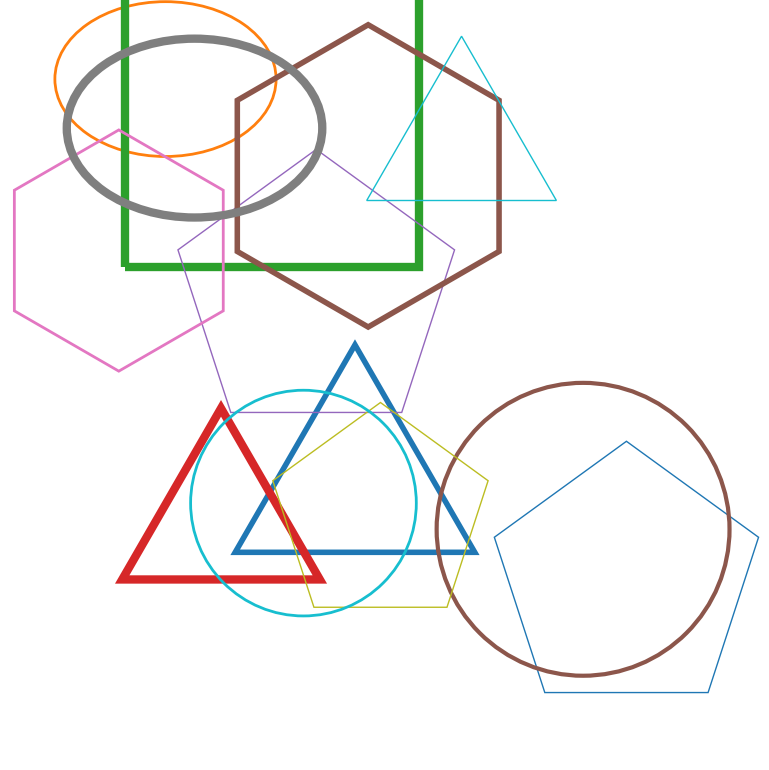[{"shape": "pentagon", "thickness": 0.5, "radius": 0.9, "center": [0.814, 0.247]}, {"shape": "triangle", "thickness": 2, "radius": 0.9, "center": [0.461, 0.373]}, {"shape": "oval", "thickness": 1, "radius": 0.72, "center": [0.215, 0.897]}, {"shape": "square", "thickness": 3, "radius": 0.96, "center": [0.353, 0.845]}, {"shape": "triangle", "thickness": 3, "radius": 0.74, "center": [0.287, 0.322]}, {"shape": "pentagon", "thickness": 0.5, "radius": 0.94, "center": [0.411, 0.617]}, {"shape": "hexagon", "thickness": 2, "radius": 0.98, "center": [0.478, 0.772]}, {"shape": "circle", "thickness": 1.5, "radius": 0.95, "center": [0.757, 0.313]}, {"shape": "hexagon", "thickness": 1, "radius": 0.78, "center": [0.154, 0.675]}, {"shape": "oval", "thickness": 3, "radius": 0.83, "center": [0.253, 0.834]}, {"shape": "pentagon", "thickness": 0.5, "radius": 0.73, "center": [0.494, 0.33]}, {"shape": "circle", "thickness": 1, "radius": 0.73, "center": [0.394, 0.347]}, {"shape": "triangle", "thickness": 0.5, "radius": 0.71, "center": [0.599, 0.811]}]